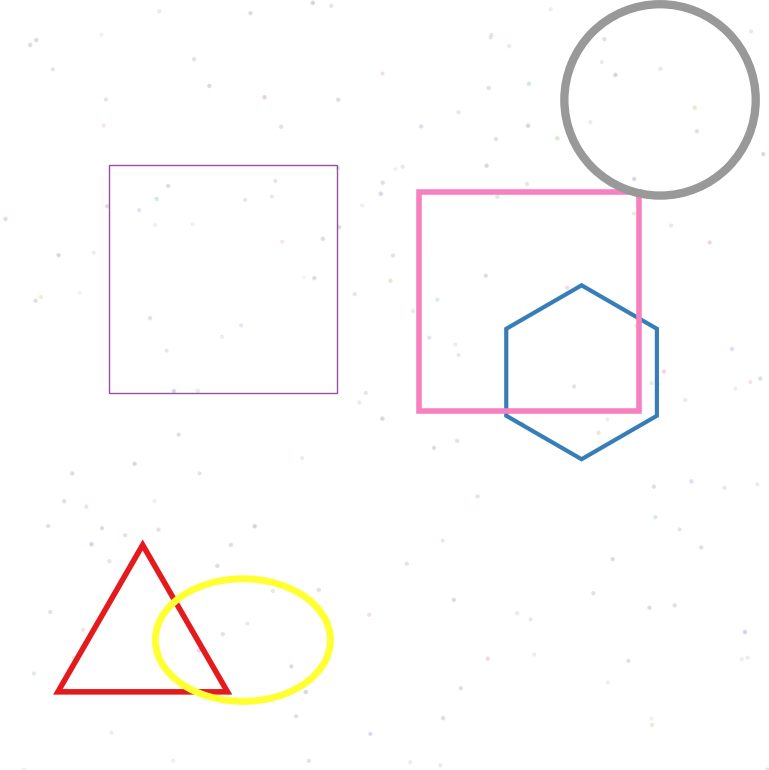[{"shape": "triangle", "thickness": 2, "radius": 0.64, "center": [0.185, 0.165]}, {"shape": "hexagon", "thickness": 1.5, "radius": 0.56, "center": [0.755, 0.517]}, {"shape": "square", "thickness": 0.5, "radius": 0.74, "center": [0.289, 0.637]}, {"shape": "oval", "thickness": 2.5, "radius": 0.57, "center": [0.315, 0.169]}, {"shape": "square", "thickness": 2, "radius": 0.71, "center": [0.687, 0.608]}, {"shape": "circle", "thickness": 3, "radius": 0.62, "center": [0.857, 0.87]}]